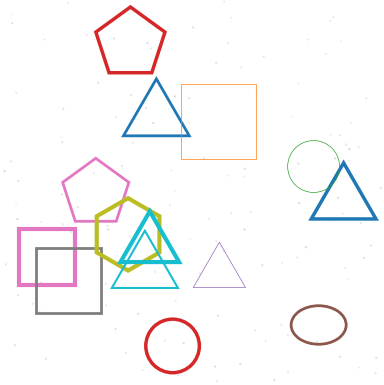[{"shape": "triangle", "thickness": 2.5, "radius": 0.49, "center": [0.892, 0.48]}, {"shape": "triangle", "thickness": 2, "radius": 0.49, "center": [0.406, 0.697]}, {"shape": "square", "thickness": 0.5, "radius": 0.49, "center": [0.567, 0.685]}, {"shape": "circle", "thickness": 0.5, "radius": 0.34, "center": [0.815, 0.567]}, {"shape": "circle", "thickness": 2.5, "radius": 0.35, "center": [0.448, 0.102]}, {"shape": "pentagon", "thickness": 2.5, "radius": 0.47, "center": [0.339, 0.887]}, {"shape": "triangle", "thickness": 0.5, "radius": 0.39, "center": [0.57, 0.292]}, {"shape": "oval", "thickness": 2, "radius": 0.36, "center": [0.828, 0.156]}, {"shape": "pentagon", "thickness": 2, "radius": 0.45, "center": [0.249, 0.498]}, {"shape": "square", "thickness": 3, "radius": 0.36, "center": [0.122, 0.333]}, {"shape": "square", "thickness": 2, "radius": 0.42, "center": [0.179, 0.271]}, {"shape": "hexagon", "thickness": 3, "radius": 0.47, "center": [0.333, 0.391]}, {"shape": "triangle", "thickness": 3, "radius": 0.44, "center": [0.389, 0.363]}, {"shape": "triangle", "thickness": 1.5, "radius": 0.5, "center": [0.376, 0.302]}]